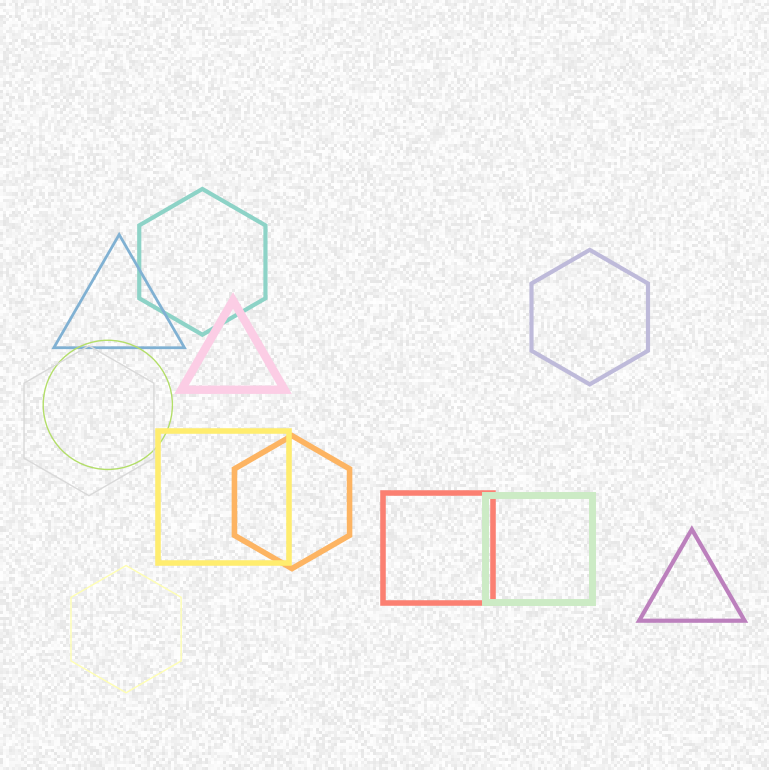[{"shape": "hexagon", "thickness": 1.5, "radius": 0.47, "center": [0.263, 0.66]}, {"shape": "hexagon", "thickness": 0.5, "radius": 0.41, "center": [0.164, 0.183]}, {"shape": "hexagon", "thickness": 1.5, "radius": 0.44, "center": [0.766, 0.588]}, {"shape": "square", "thickness": 2, "radius": 0.36, "center": [0.569, 0.288]}, {"shape": "triangle", "thickness": 1, "radius": 0.49, "center": [0.155, 0.597]}, {"shape": "hexagon", "thickness": 2, "radius": 0.43, "center": [0.379, 0.348]}, {"shape": "circle", "thickness": 0.5, "radius": 0.42, "center": [0.14, 0.474]}, {"shape": "triangle", "thickness": 3, "radius": 0.39, "center": [0.303, 0.533]}, {"shape": "hexagon", "thickness": 0.5, "radius": 0.49, "center": [0.116, 0.454]}, {"shape": "triangle", "thickness": 1.5, "radius": 0.4, "center": [0.899, 0.233]}, {"shape": "square", "thickness": 2.5, "radius": 0.35, "center": [0.7, 0.288]}, {"shape": "square", "thickness": 2, "radius": 0.43, "center": [0.29, 0.355]}]